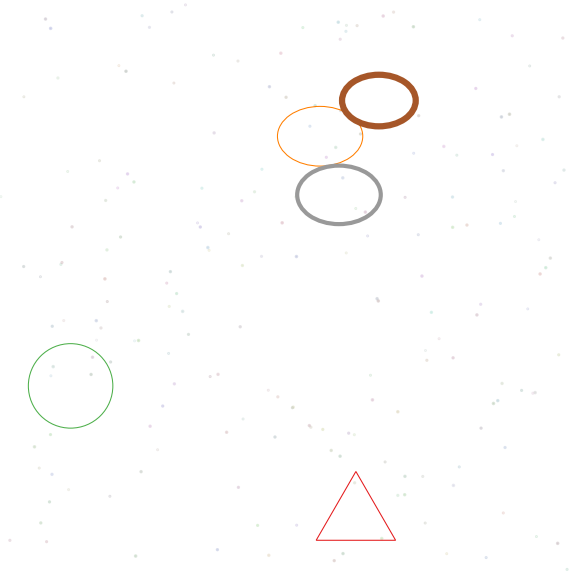[{"shape": "triangle", "thickness": 0.5, "radius": 0.4, "center": [0.616, 0.103]}, {"shape": "circle", "thickness": 0.5, "radius": 0.37, "center": [0.122, 0.331]}, {"shape": "oval", "thickness": 0.5, "radius": 0.37, "center": [0.554, 0.763]}, {"shape": "oval", "thickness": 3, "radius": 0.32, "center": [0.656, 0.825]}, {"shape": "oval", "thickness": 2, "radius": 0.36, "center": [0.587, 0.662]}]